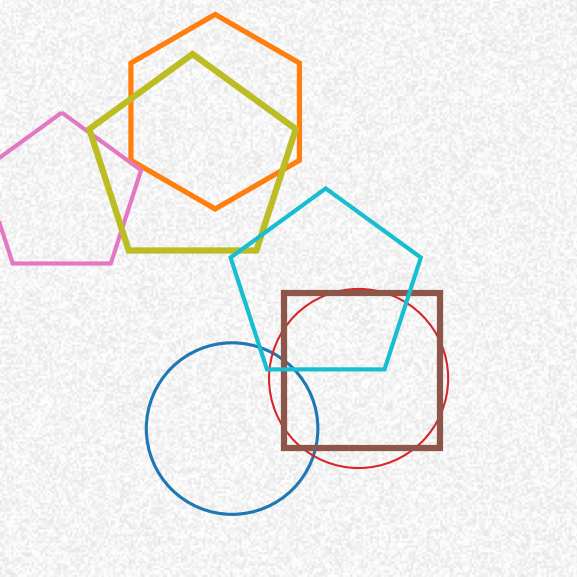[{"shape": "circle", "thickness": 1.5, "radius": 0.74, "center": [0.402, 0.257]}, {"shape": "hexagon", "thickness": 2.5, "radius": 0.84, "center": [0.373, 0.806]}, {"shape": "circle", "thickness": 1, "radius": 0.78, "center": [0.621, 0.344]}, {"shape": "square", "thickness": 3, "radius": 0.67, "center": [0.627, 0.358]}, {"shape": "pentagon", "thickness": 2, "radius": 0.72, "center": [0.107, 0.66]}, {"shape": "pentagon", "thickness": 3, "radius": 0.94, "center": [0.333, 0.718]}, {"shape": "pentagon", "thickness": 2, "radius": 0.87, "center": [0.564, 0.5]}]